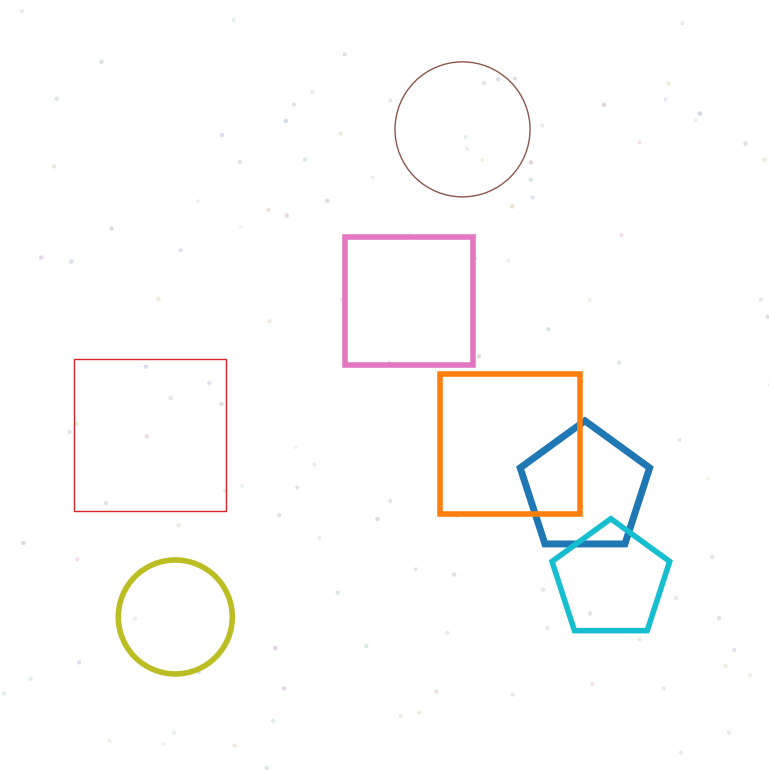[{"shape": "pentagon", "thickness": 2.5, "radius": 0.44, "center": [0.76, 0.365]}, {"shape": "square", "thickness": 2, "radius": 0.46, "center": [0.662, 0.423]}, {"shape": "square", "thickness": 0.5, "radius": 0.49, "center": [0.195, 0.435]}, {"shape": "circle", "thickness": 0.5, "radius": 0.44, "center": [0.601, 0.832]}, {"shape": "square", "thickness": 2, "radius": 0.42, "center": [0.531, 0.609]}, {"shape": "circle", "thickness": 2, "radius": 0.37, "center": [0.228, 0.199]}, {"shape": "pentagon", "thickness": 2, "radius": 0.4, "center": [0.793, 0.246]}]